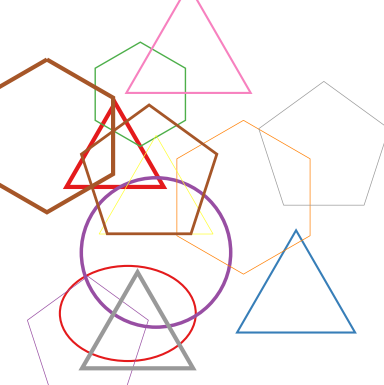[{"shape": "oval", "thickness": 1.5, "radius": 0.88, "center": [0.332, 0.186]}, {"shape": "triangle", "thickness": 3, "radius": 0.73, "center": [0.299, 0.587]}, {"shape": "triangle", "thickness": 1.5, "radius": 0.88, "center": [0.769, 0.225]}, {"shape": "hexagon", "thickness": 1, "radius": 0.68, "center": [0.364, 0.755]}, {"shape": "circle", "thickness": 2.5, "radius": 0.97, "center": [0.405, 0.344]}, {"shape": "pentagon", "thickness": 0.5, "radius": 0.83, "center": [0.228, 0.117]}, {"shape": "hexagon", "thickness": 0.5, "radius": 1.0, "center": [0.632, 0.488]}, {"shape": "triangle", "thickness": 0.5, "radius": 0.85, "center": [0.405, 0.478]}, {"shape": "pentagon", "thickness": 2, "radius": 0.92, "center": [0.387, 0.542]}, {"shape": "hexagon", "thickness": 3, "radius": 0.99, "center": [0.122, 0.647]}, {"shape": "triangle", "thickness": 1.5, "radius": 0.93, "center": [0.49, 0.852]}, {"shape": "triangle", "thickness": 3, "radius": 0.83, "center": [0.357, 0.127]}, {"shape": "pentagon", "thickness": 0.5, "radius": 0.89, "center": [0.841, 0.611]}]